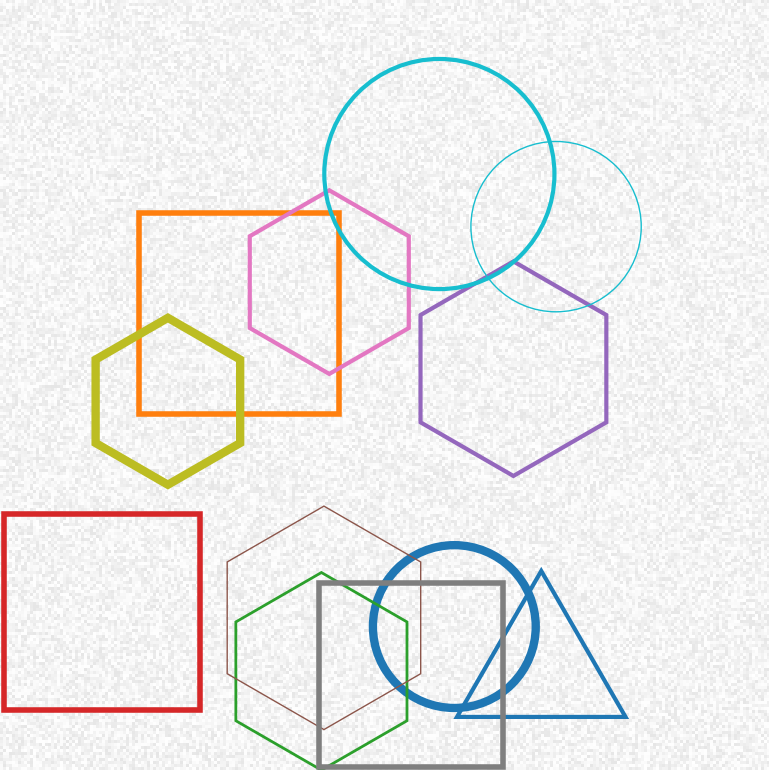[{"shape": "triangle", "thickness": 1.5, "radius": 0.63, "center": [0.703, 0.132]}, {"shape": "circle", "thickness": 3, "radius": 0.53, "center": [0.59, 0.186]}, {"shape": "square", "thickness": 2, "radius": 0.65, "center": [0.31, 0.593]}, {"shape": "hexagon", "thickness": 1, "radius": 0.64, "center": [0.417, 0.128]}, {"shape": "square", "thickness": 2, "radius": 0.64, "center": [0.132, 0.205]}, {"shape": "hexagon", "thickness": 1.5, "radius": 0.7, "center": [0.667, 0.521]}, {"shape": "hexagon", "thickness": 0.5, "radius": 0.73, "center": [0.421, 0.198]}, {"shape": "hexagon", "thickness": 1.5, "radius": 0.6, "center": [0.428, 0.634]}, {"shape": "square", "thickness": 2, "radius": 0.6, "center": [0.533, 0.123]}, {"shape": "hexagon", "thickness": 3, "radius": 0.54, "center": [0.218, 0.479]}, {"shape": "circle", "thickness": 0.5, "radius": 0.55, "center": [0.722, 0.706]}, {"shape": "circle", "thickness": 1.5, "radius": 0.75, "center": [0.571, 0.774]}]